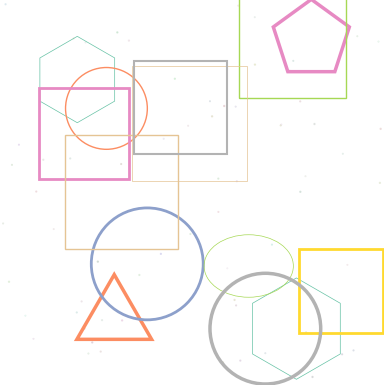[{"shape": "hexagon", "thickness": 0.5, "radius": 0.66, "center": [0.77, 0.146]}, {"shape": "hexagon", "thickness": 0.5, "radius": 0.56, "center": [0.201, 0.793]}, {"shape": "triangle", "thickness": 2.5, "radius": 0.56, "center": [0.297, 0.175]}, {"shape": "circle", "thickness": 1, "radius": 0.53, "center": [0.276, 0.718]}, {"shape": "circle", "thickness": 2, "radius": 0.73, "center": [0.382, 0.315]}, {"shape": "square", "thickness": 2, "radius": 0.59, "center": [0.218, 0.653]}, {"shape": "pentagon", "thickness": 2.5, "radius": 0.52, "center": [0.809, 0.898]}, {"shape": "oval", "thickness": 0.5, "radius": 0.58, "center": [0.646, 0.309]}, {"shape": "square", "thickness": 1, "radius": 0.69, "center": [0.76, 0.884]}, {"shape": "square", "thickness": 2, "radius": 0.55, "center": [0.885, 0.245]}, {"shape": "square", "thickness": 1, "radius": 0.74, "center": [0.315, 0.501]}, {"shape": "square", "thickness": 0.5, "radius": 0.75, "center": [0.493, 0.679]}, {"shape": "square", "thickness": 1.5, "radius": 0.61, "center": [0.469, 0.721]}, {"shape": "circle", "thickness": 2.5, "radius": 0.72, "center": [0.689, 0.146]}]